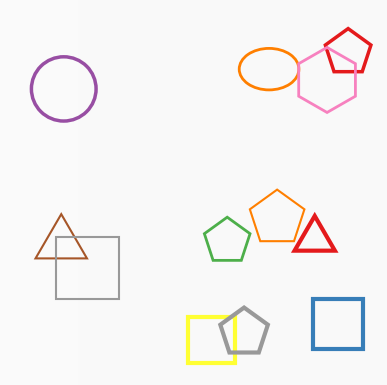[{"shape": "pentagon", "thickness": 2.5, "radius": 0.31, "center": [0.898, 0.864]}, {"shape": "triangle", "thickness": 3, "radius": 0.3, "center": [0.812, 0.379]}, {"shape": "square", "thickness": 3, "radius": 0.32, "center": [0.873, 0.159]}, {"shape": "pentagon", "thickness": 2, "radius": 0.31, "center": [0.586, 0.374]}, {"shape": "circle", "thickness": 2.5, "radius": 0.42, "center": [0.164, 0.769]}, {"shape": "pentagon", "thickness": 1.5, "radius": 0.37, "center": [0.715, 0.433]}, {"shape": "oval", "thickness": 2, "radius": 0.39, "center": [0.694, 0.82]}, {"shape": "square", "thickness": 3, "radius": 0.3, "center": [0.546, 0.118]}, {"shape": "triangle", "thickness": 1.5, "radius": 0.38, "center": [0.158, 0.367]}, {"shape": "hexagon", "thickness": 2, "radius": 0.42, "center": [0.844, 0.792]}, {"shape": "square", "thickness": 1.5, "radius": 0.4, "center": [0.225, 0.304]}, {"shape": "pentagon", "thickness": 3, "radius": 0.32, "center": [0.63, 0.137]}]